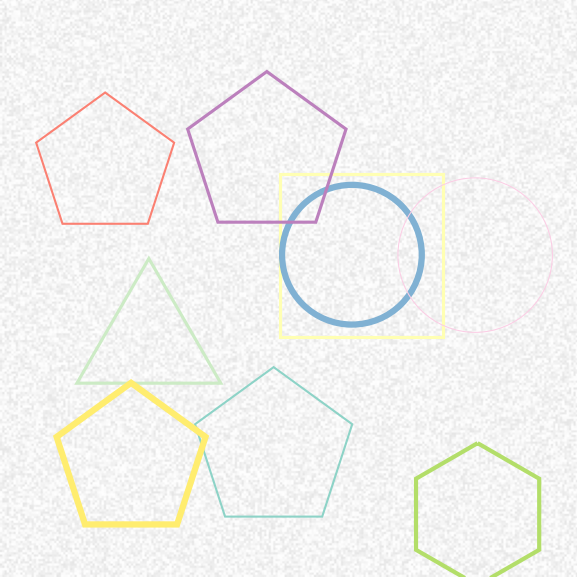[{"shape": "pentagon", "thickness": 1, "radius": 0.72, "center": [0.474, 0.22]}, {"shape": "square", "thickness": 1.5, "radius": 0.7, "center": [0.625, 0.556]}, {"shape": "pentagon", "thickness": 1, "radius": 0.63, "center": [0.182, 0.713]}, {"shape": "circle", "thickness": 3, "radius": 0.6, "center": [0.609, 0.558]}, {"shape": "hexagon", "thickness": 2, "radius": 0.62, "center": [0.827, 0.109]}, {"shape": "circle", "thickness": 0.5, "radius": 0.67, "center": [0.823, 0.557]}, {"shape": "pentagon", "thickness": 1.5, "radius": 0.72, "center": [0.462, 0.731]}, {"shape": "triangle", "thickness": 1.5, "radius": 0.72, "center": [0.258, 0.408]}, {"shape": "pentagon", "thickness": 3, "radius": 0.68, "center": [0.227, 0.201]}]